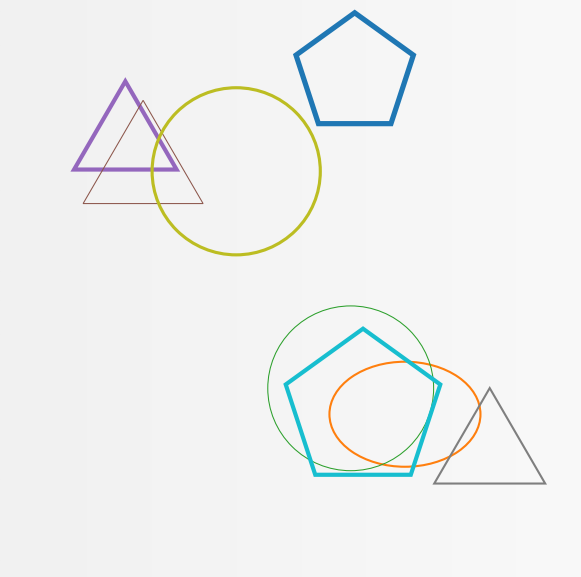[{"shape": "pentagon", "thickness": 2.5, "radius": 0.53, "center": [0.61, 0.871]}, {"shape": "oval", "thickness": 1, "radius": 0.65, "center": [0.697, 0.282]}, {"shape": "circle", "thickness": 0.5, "radius": 0.71, "center": [0.603, 0.327]}, {"shape": "triangle", "thickness": 2, "radius": 0.51, "center": [0.216, 0.756]}, {"shape": "triangle", "thickness": 0.5, "radius": 0.6, "center": [0.246, 0.706]}, {"shape": "triangle", "thickness": 1, "radius": 0.55, "center": [0.843, 0.217]}, {"shape": "circle", "thickness": 1.5, "radius": 0.72, "center": [0.406, 0.703]}, {"shape": "pentagon", "thickness": 2, "radius": 0.7, "center": [0.625, 0.29]}]